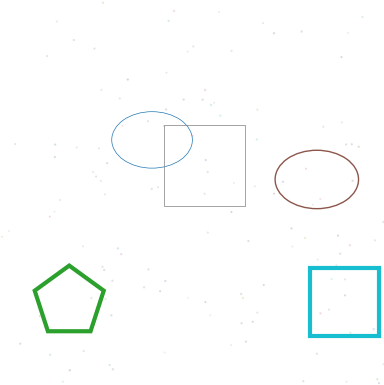[{"shape": "oval", "thickness": 0.5, "radius": 0.52, "center": [0.395, 0.637]}, {"shape": "pentagon", "thickness": 3, "radius": 0.47, "center": [0.18, 0.216]}, {"shape": "oval", "thickness": 1, "radius": 0.54, "center": [0.823, 0.534]}, {"shape": "square", "thickness": 0.5, "radius": 0.53, "center": [0.532, 0.57]}, {"shape": "square", "thickness": 3, "radius": 0.45, "center": [0.895, 0.215]}]